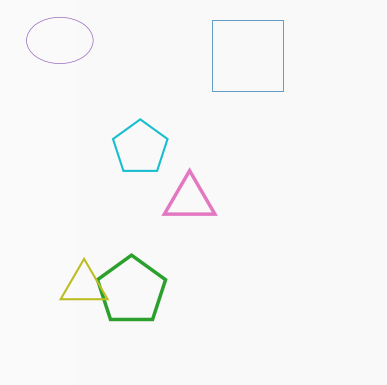[{"shape": "square", "thickness": 0.5, "radius": 0.46, "center": [0.639, 0.856]}, {"shape": "pentagon", "thickness": 2.5, "radius": 0.46, "center": [0.339, 0.245]}, {"shape": "oval", "thickness": 0.5, "radius": 0.43, "center": [0.154, 0.895]}, {"shape": "triangle", "thickness": 2.5, "radius": 0.38, "center": [0.489, 0.481]}, {"shape": "triangle", "thickness": 1.5, "radius": 0.35, "center": [0.217, 0.258]}, {"shape": "pentagon", "thickness": 1.5, "radius": 0.37, "center": [0.362, 0.616]}]